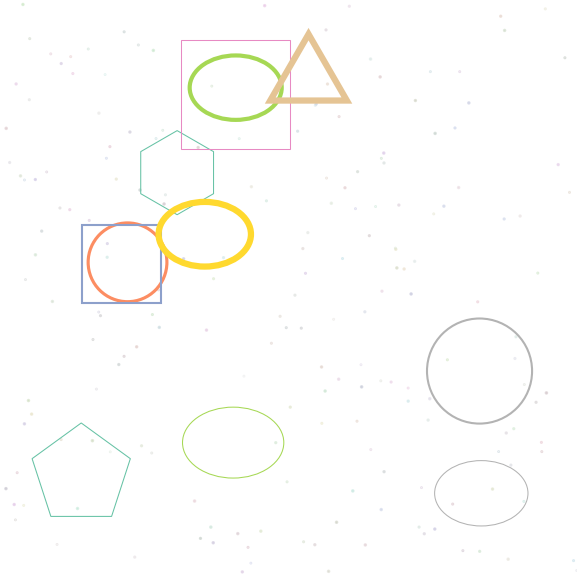[{"shape": "pentagon", "thickness": 0.5, "radius": 0.45, "center": [0.141, 0.177]}, {"shape": "hexagon", "thickness": 0.5, "radius": 0.36, "center": [0.307, 0.7]}, {"shape": "circle", "thickness": 1.5, "radius": 0.34, "center": [0.221, 0.545]}, {"shape": "square", "thickness": 1, "radius": 0.34, "center": [0.21, 0.542]}, {"shape": "square", "thickness": 0.5, "radius": 0.47, "center": [0.408, 0.835]}, {"shape": "oval", "thickness": 0.5, "radius": 0.44, "center": [0.404, 0.233]}, {"shape": "oval", "thickness": 2, "radius": 0.4, "center": [0.408, 0.847]}, {"shape": "oval", "thickness": 3, "radius": 0.4, "center": [0.355, 0.594]}, {"shape": "triangle", "thickness": 3, "radius": 0.38, "center": [0.534, 0.863]}, {"shape": "circle", "thickness": 1, "radius": 0.45, "center": [0.83, 0.357]}, {"shape": "oval", "thickness": 0.5, "radius": 0.4, "center": [0.833, 0.145]}]